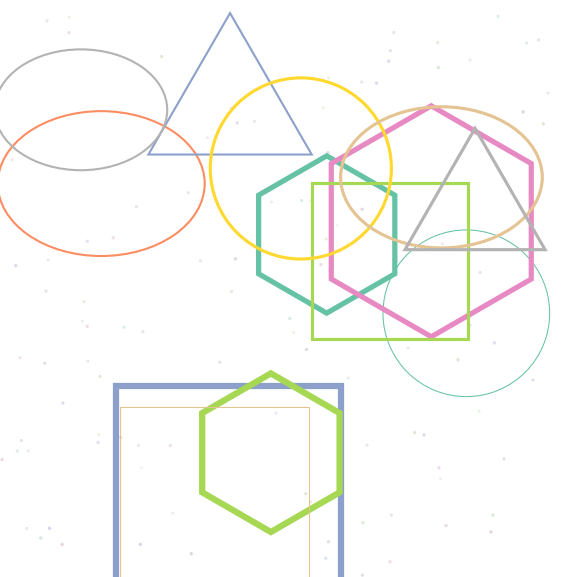[{"shape": "hexagon", "thickness": 2.5, "radius": 0.68, "center": [0.566, 0.593]}, {"shape": "circle", "thickness": 0.5, "radius": 0.72, "center": [0.807, 0.457]}, {"shape": "oval", "thickness": 1, "radius": 0.9, "center": [0.175, 0.681]}, {"shape": "triangle", "thickness": 1, "radius": 0.82, "center": [0.398, 0.813]}, {"shape": "square", "thickness": 3, "radius": 0.97, "center": [0.396, 0.135]}, {"shape": "hexagon", "thickness": 2.5, "radius": 1.0, "center": [0.747, 0.616]}, {"shape": "square", "thickness": 1.5, "radius": 0.68, "center": [0.675, 0.547]}, {"shape": "hexagon", "thickness": 3, "radius": 0.69, "center": [0.469, 0.215]}, {"shape": "circle", "thickness": 1.5, "radius": 0.78, "center": [0.521, 0.707]}, {"shape": "oval", "thickness": 1.5, "radius": 0.87, "center": [0.764, 0.692]}, {"shape": "square", "thickness": 0.5, "radius": 0.82, "center": [0.372, 0.131]}, {"shape": "triangle", "thickness": 1.5, "radius": 0.7, "center": [0.823, 0.637]}, {"shape": "oval", "thickness": 1, "radius": 0.75, "center": [0.14, 0.809]}]